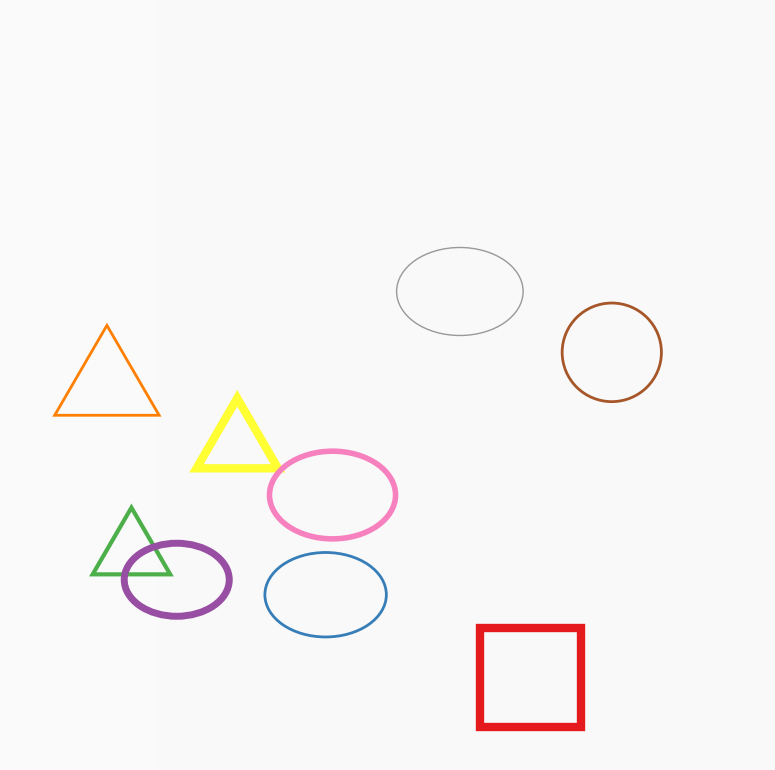[{"shape": "square", "thickness": 3, "radius": 0.32, "center": [0.684, 0.12]}, {"shape": "oval", "thickness": 1, "radius": 0.39, "center": [0.42, 0.228]}, {"shape": "triangle", "thickness": 1.5, "radius": 0.29, "center": [0.17, 0.283]}, {"shape": "oval", "thickness": 2.5, "radius": 0.34, "center": [0.228, 0.247]}, {"shape": "triangle", "thickness": 1, "radius": 0.39, "center": [0.138, 0.5]}, {"shape": "triangle", "thickness": 3, "radius": 0.3, "center": [0.306, 0.422]}, {"shape": "circle", "thickness": 1, "radius": 0.32, "center": [0.789, 0.542]}, {"shape": "oval", "thickness": 2, "radius": 0.41, "center": [0.429, 0.357]}, {"shape": "oval", "thickness": 0.5, "radius": 0.41, "center": [0.593, 0.621]}]